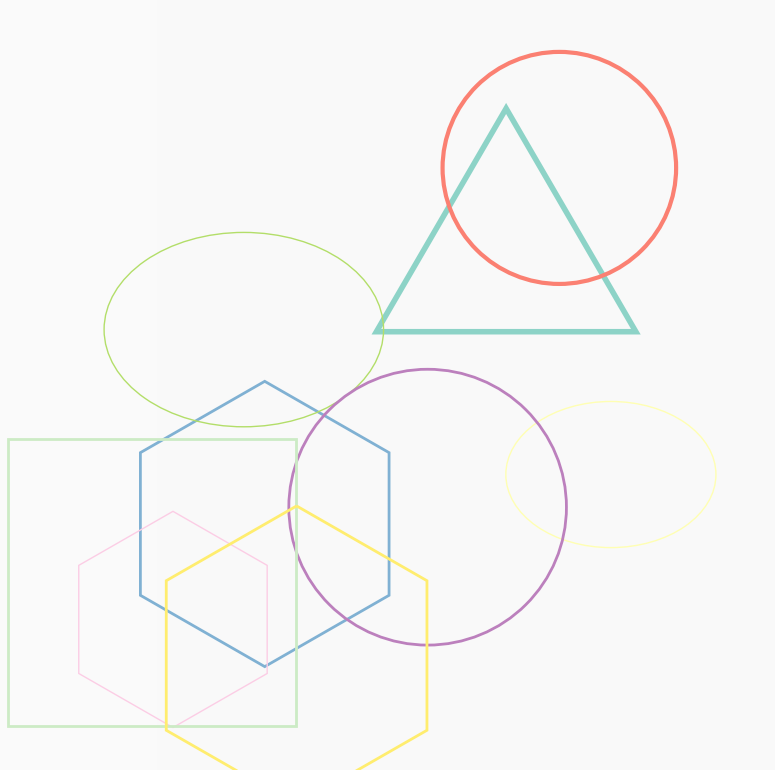[{"shape": "triangle", "thickness": 2, "radius": 0.97, "center": [0.653, 0.666]}, {"shape": "oval", "thickness": 0.5, "radius": 0.68, "center": [0.788, 0.384]}, {"shape": "circle", "thickness": 1.5, "radius": 0.75, "center": [0.722, 0.782]}, {"shape": "hexagon", "thickness": 1, "radius": 0.93, "center": [0.342, 0.32]}, {"shape": "oval", "thickness": 0.5, "radius": 0.9, "center": [0.315, 0.572]}, {"shape": "hexagon", "thickness": 0.5, "radius": 0.7, "center": [0.223, 0.196]}, {"shape": "circle", "thickness": 1, "radius": 0.9, "center": [0.552, 0.341]}, {"shape": "square", "thickness": 1, "radius": 0.93, "center": [0.196, 0.243]}, {"shape": "hexagon", "thickness": 1, "radius": 0.97, "center": [0.383, 0.149]}]